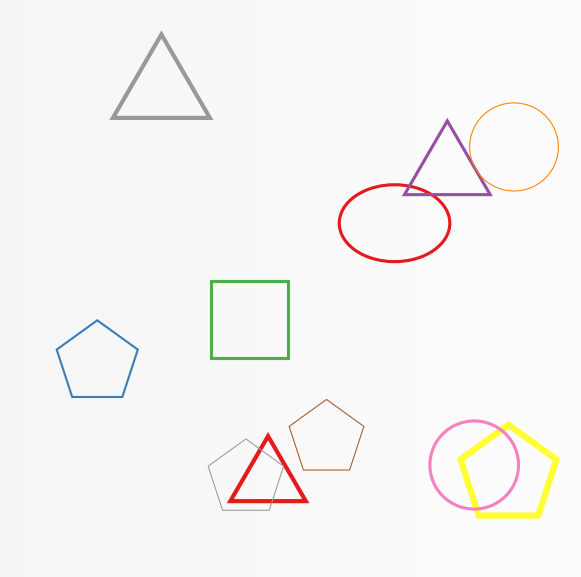[{"shape": "triangle", "thickness": 2, "radius": 0.38, "center": [0.461, 0.169]}, {"shape": "oval", "thickness": 1.5, "radius": 0.48, "center": [0.679, 0.613]}, {"shape": "pentagon", "thickness": 1, "radius": 0.37, "center": [0.167, 0.371]}, {"shape": "square", "thickness": 1.5, "radius": 0.33, "center": [0.429, 0.445]}, {"shape": "triangle", "thickness": 1.5, "radius": 0.43, "center": [0.77, 0.705]}, {"shape": "circle", "thickness": 0.5, "radius": 0.38, "center": [0.884, 0.745]}, {"shape": "pentagon", "thickness": 3, "radius": 0.43, "center": [0.875, 0.177]}, {"shape": "pentagon", "thickness": 0.5, "radius": 0.34, "center": [0.562, 0.24]}, {"shape": "circle", "thickness": 1.5, "radius": 0.38, "center": [0.816, 0.194]}, {"shape": "pentagon", "thickness": 0.5, "radius": 0.34, "center": [0.423, 0.171]}, {"shape": "triangle", "thickness": 2, "radius": 0.48, "center": [0.278, 0.843]}]